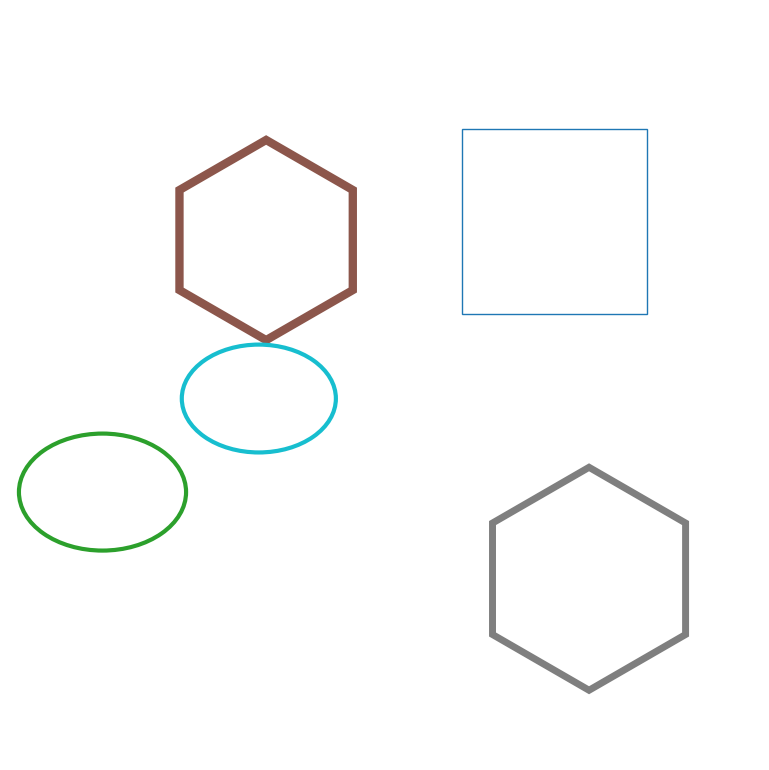[{"shape": "square", "thickness": 0.5, "radius": 0.6, "center": [0.72, 0.712]}, {"shape": "oval", "thickness": 1.5, "radius": 0.54, "center": [0.133, 0.361]}, {"shape": "hexagon", "thickness": 3, "radius": 0.65, "center": [0.346, 0.688]}, {"shape": "hexagon", "thickness": 2.5, "radius": 0.72, "center": [0.765, 0.248]}, {"shape": "oval", "thickness": 1.5, "radius": 0.5, "center": [0.336, 0.482]}]